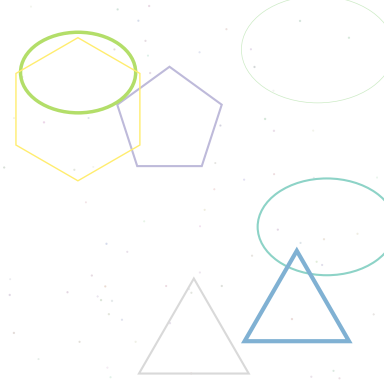[{"shape": "oval", "thickness": 1.5, "radius": 0.9, "center": [0.849, 0.411]}, {"shape": "pentagon", "thickness": 1.5, "radius": 0.71, "center": [0.44, 0.684]}, {"shape": "triangle", "thickness": 3, "radius": 0.78, "center": [0.771, 0.192]}, {"shape": "oval", "thickness": 2.5, "radius": 0.75, "center": [0.203, 0.812]}, {"shape": "triangle", "thickness": 1.5, "radius": 0.82, "center": [0.503, 0.112]}, {"shape": "oval", "thickness": 0.5, "radius": 0.99, "center": [0.825, 0.872]}, {"shape": "hexagon", "thickness": 1, "radius": 0.93, "center": [0.202, 0.716]}]